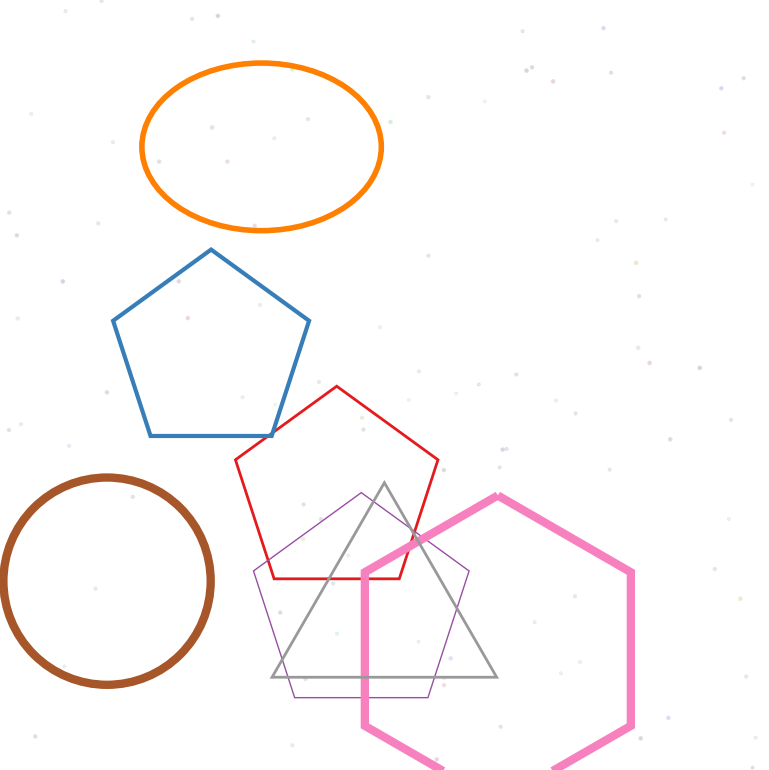[{"shape": "pentagon", "thickness": 1, "radius": 0.69, "center": [0.437, 0.36]}, {"shape": "pentagon", "thickness": 1.5, "radius": 0.67, "center": [0.274, 0.542]}, {"shape": "pentagon", "thickness": 0.5, "radius": 0.74, "center": [0.469, 0.213]}, {"shape": "oval", "thickness": 2, "radius": 0.78, "center": [0.34, 0.809]}, {"shape": "circle", "thickness": 3, "radius": 0.67, "center": [0.139, 0.245]}, {"shape": "hexagon", "thickness": 3, "radius": 1.0, "center": [0.647, 0.157]}, {"shape": "triangle", "thickness": 1, "radius": 0.84, "center": [0.499, 0.205]}]